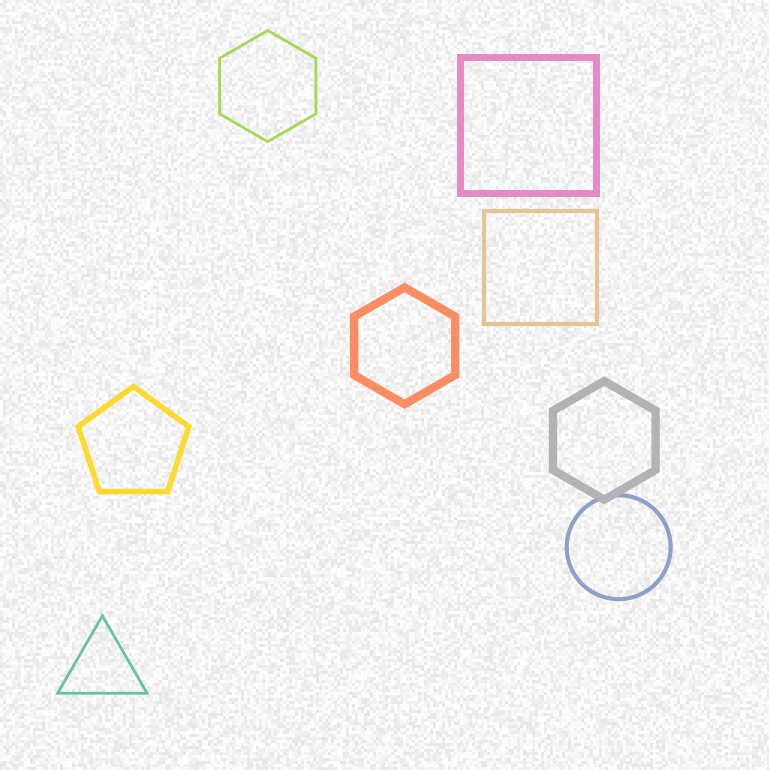[{"shape": "triangle", "thickness": 1, "radius": 0.34, "center": [0.133, 0.133]}, {"shape": "hexagon", "thickness": 3, "radius": 0.38, "center": [0.526, 0.551]}, {"shape": "circle", "thickness": 1.5, "radius": 0.34, "center": [0.803, 0.289]}, {"shape": "square", "thickness": 2.5, "radius": 0.44, "center": [0.686, 0.837]}, {"shape": "hexagon", "thickness": 1, "radius": 0.36, "center": [0.348, 0.888]}, {"shape": "pentagon", "thickness": 2, "radius": 0.38, "center": [0.173, 0.423]}, {"shape": "square", "thickness": 1.5, "radius": 0.37, "center": [0.702, 0.652]}, {"shape": "hexagon", "thickness": 3, "radius": 0.38, "center": [0.785, 0.428]}]